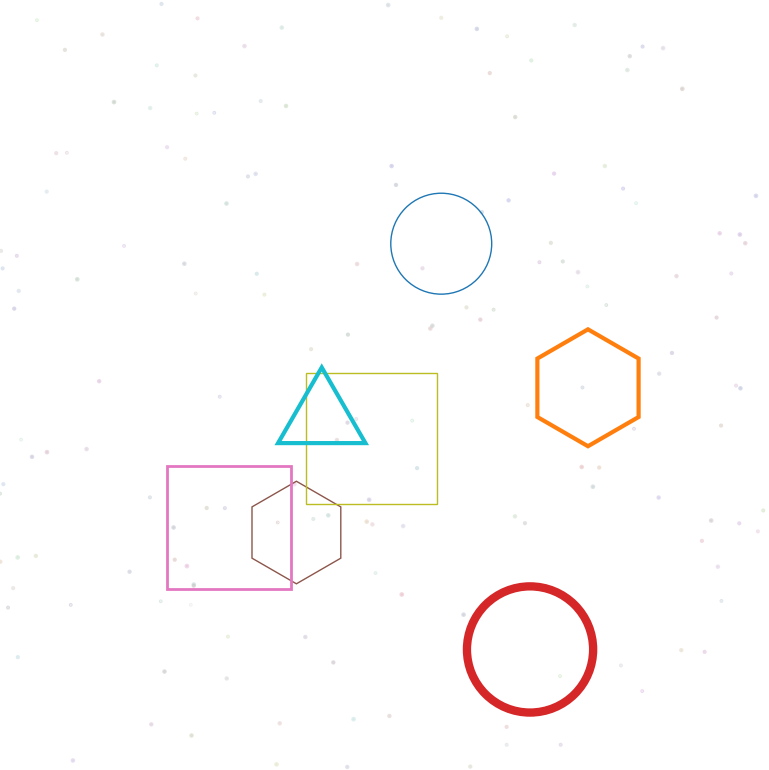[{"shape": "circle", "thickness": 0.5, "radius": 0.33, "center": [0.573, 0.684]}, {"shape": "hexagon", "thickness": 1.5, "radius": 0.38, "center": [0.764, 0.496]}, {"shape": "circle", "thickness": 3, "radius": 0.41, "center": [0.688, 0.157]}, {"shape": "hexagon", "thickness": 0.5, "radius": 0.33, "center": [0.385, 0.308]}, {"shape": "square", "thickness": 1, "radius": 0.4, "center": [0.297, 0.315]}, {"shape": "square", "thickness": 0.5, "radius": 0.43, "center": [0.482, 0.431]}, {"shape": "triangle", "thickness": 1.5, "radius": 0.33, "center": [0.418, 0.457]}]